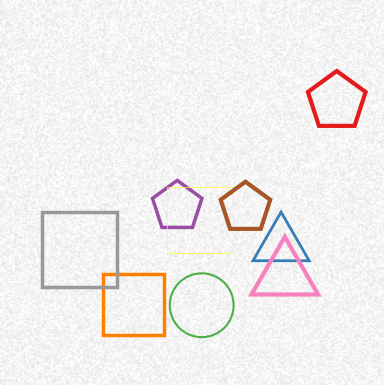[{"shape": "pentagon", "thickness": 3, "radius": 0.39, "center": [0.875, 0.737]}, {"shape": "triangle", "thickness": 2, "radius": 0.42, "center": [0.73, 0.365]}, {"shape": "circle", "thickness": 1.5, "radius": 0.41, "center": [0.524, 0.207]}, {"shape": "pentagon", "thickness": 2.5, "radius": 0.34, "center": [0.46, 0.464]}, {"shape": "square", "thickness": 2.5, "radius": 0.4, "center": [0.347, 0.209]}, {"shape": "square", "thickness": 0.5, "radius": 0.43, "center": [0.52, 0.428]}, {"shape": "pentagon", "thickness": 3, "radius": 0.34, "center": [0.638, 0.46]}, {"shape": "triangle", "thickness": 3, "radius": 0.5, "center": [0.74, 0.285]}, {"shape": "square", "thickness": 2.5, "radius": 0.49, "center": [0.206, 0.352]}]